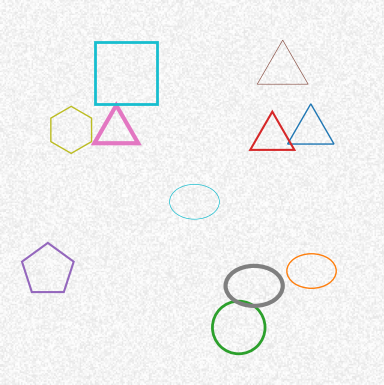[{"shape": "triangle", "thickness": 1, "radius": 0.35, "center": [0.807, 0.661]}, {"shape": "oval", "thickness": 1, "radius": 0.32, "center": [0.809, 0.296]}, {"shape": "circle", "thickness": 2, "radius": 0.34, "center": [0.62, 0.149]}, {"shape": "triangle", "thickness": 1.5, "radius": 0.33, "center": [0.707, 0.644]}, {"shape": "pentagon", "thickness": 1.5, "radius": 0.35, "center": [0.124, 0.298]}, {"shape": "triangle", "thickness": 0.5, "radius": 0.38, "center": [0.734, 0.82]}, {"shape": "triangle", "thickness": 3, "radius": 0.33, "center": [0.302, 0.661]}, {"shape": "oval", "thickness": 3, "radius": 0.37, "center": [0.66, 0.257]}, {"shape": "hexagon", "thickness": 1, "radius": 0.31, "center": [0.185, 0.663]}, {"shape": "oval", "thickness": 0.5, "radius": 0.32, "center": [0.505, 0.476]}, {"shape": "square", "thickness": 2, "radius": 0.4, "center": [0.328, 0.811]}]